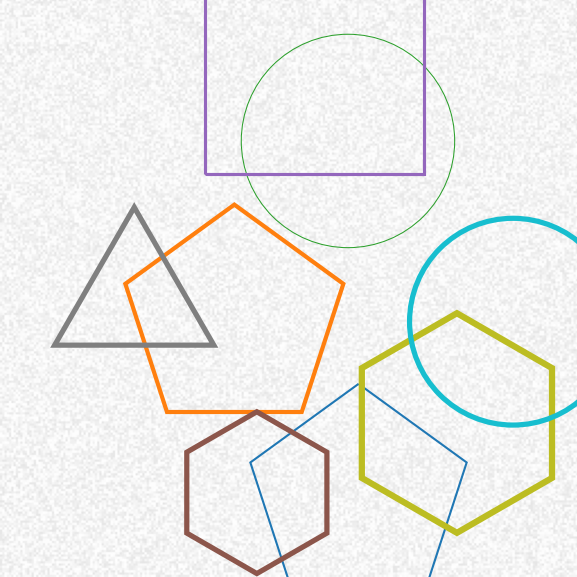[{"shape": "pentagon", "thickness": 1, "radius": 0.98, "center": [0.621, 0.137]}, {"shape": "pentagon", "thickness": 2, "radius": 0.99, "center": [0.406, 0.446]}, {"shape": "circle", "thickness": 0.5, "radius": 0.92, "center": [0.603, 0.755]}, {"shape": "square", "thickness": 1.5, "radius": 0.95, "center": [0.545, 0.888]}, {"shape": "hexagon", "thickness": 2.5, "radius": 0.7, "center": [0.445, 0.146]}, {"shape": "triangle", "thickness": 2.5, "radius": 0.8, "center": [0.232, 0.481]}, {"shape": "hexagon", "thickness": 3, "radius": 0.95, "center": [0.791, 0.267]}, {"shape": "circle", "thickness": 2.5, "radius": 0.9, "center": [0.888, 0.442]}]